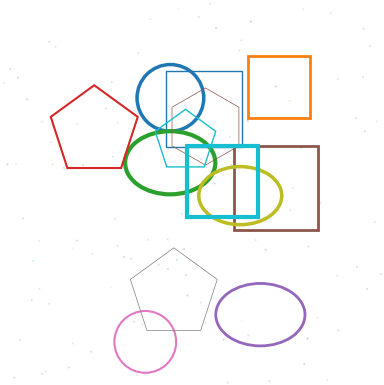[{"shape": "circle", "thickness": 2.5, "radius": 0.43, "center": [0.443, 0.746]}, {"shape": "square", "thickness": 1, "radius": 0.49, "center": [0.53, 0.718]}, {"shape": "square", "thickness": 2, "radius": 0.4, "center": [0.725, 0.773]}, {"shape": "oval", "thickness": 3, "radius": 0.59, "center": [0.442, 0.577]}, {"shape": "pentagon", "thickness": 1.5, "radius": 0.59, "center": [0.245, 0.66]}, {"shape": "oval", "thickness": 2, "radius": 0.58, "center": [0.676, 0.183]}, {"shape": "square", "thickness": 2, "radius": 0.54, "center": [0.717, 0.512]}, {"shape": "hexagon", "thickness": 0.5, "radius": 0.5, "center": [0.534, 0.671]}, {"shape": "circle", "thickness": 1.5, "radius": 0.4, "center": [0.377, 0.112]}, {"shape": "pentagon", "thickness": 0.5, "radius": 0.59, "center": [0.451, 0.238]}, {"shape": "oval", "thickness": 2.5, "radius": 0.54, "center": [0.624, 0.492]}, {"shape": "pentagon", "thickness": 1, "radius": 0.41, "center": [0.482, 0.633]}, {"shape": "square", "thickness": 3, "radius": 0.46, "center": [0.578, 0.529]}]